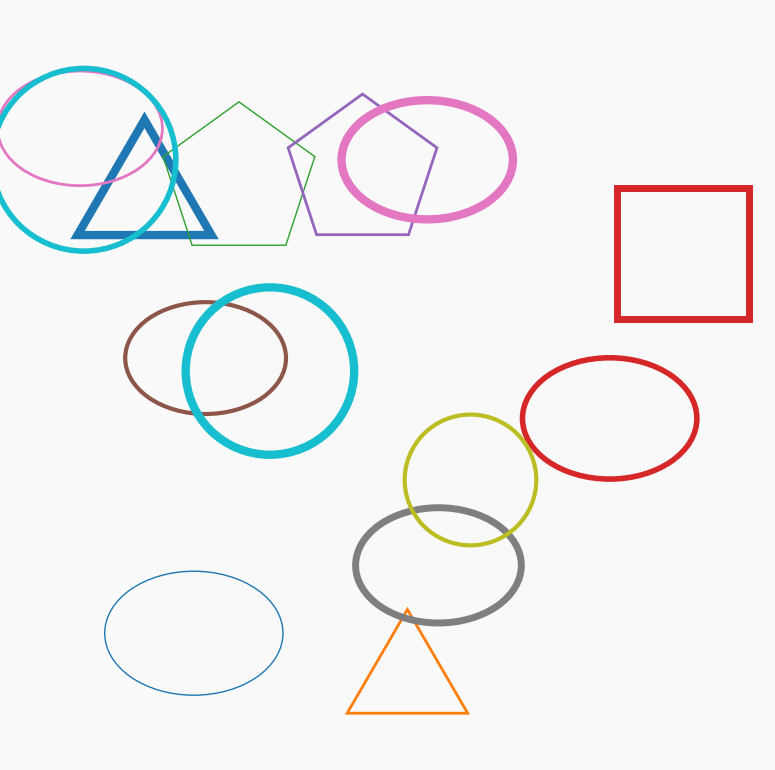[{"shape": "triangle", "thickness": 3, "radius": 0.5, "center": [0.186, 0.745]}, {"shape": "oval", "thickness": 0.5, "radius": 0.58, "center": [0.25, 0.178]}, {"shape": "triangle", "thickness": 1, "radius": 0.45, "center": [0.526, 0.119]}, {"shape": "pentagon", "thickness": 0.5, "radius": 0.51, "center": [0.308, 0.765]}, {"shape": "oval", "thickness": 2, "radius": 0.56, "center": [0.787, 0.457]}, {"shape": "square", "thickness": 2.5, "radius": 0.43, "center": [0.881, 0.671]}, {"shape": "pentagon", "thickness": 1, "radius": 0.5, "center": [0.468, 0.777]}, {"shape": "oval", "thickness": 1.5, "radius": 0.52, "center": [0.265, 0.535]}, {"shape": "oval", "thickness": 3, "radius": 0.55, "center": [0.551, 0.793]}, {"shape": "oval", "thickness": 1, "radius": 0.53, "center": [0.103, 0.833]}, {"shape": "oval", "thickness": 2.5, "radius": 0.53, "center": [0.566, 0.266]}, {"shape": "circle", "thickness": 1.5, "radius": 0.42, "center": [0.607, 0.377]}, {"shape": "circle", "thickness": 2, "radius": 0.59, "center": [0.108, 0.792]}, {"shape": "circle", "thickness": 3, "radius": 0.54, "center": [0.348, 0.518]}]